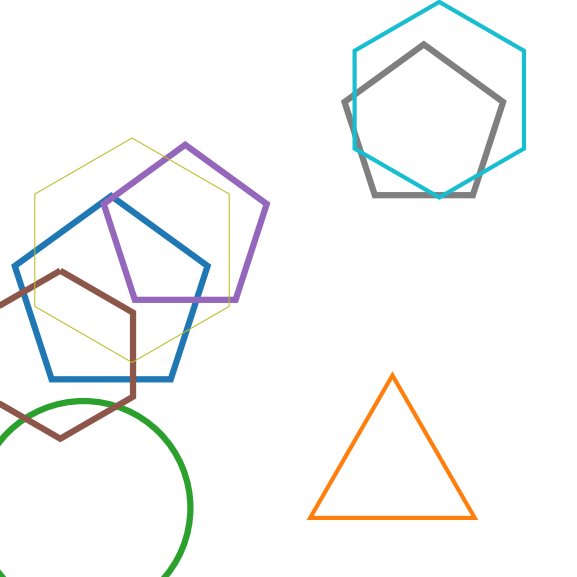[{"shape": "pentagon", "thickness": 3, "radius": 0.88, "center": [0.193, 0.484]}, {"shape": "triangle", "thickness": 2, "radius": 0.82, "center": [0.68, 0.185]}, {"shape": "circle", "thickness": 3, "radius": 0.92, "center": [0.145, 0.12]}, {"shape": "pentagon", "thickness": 3, "radius": 0.74, "center": [0.321, 0.6]}, {"shape": "hexagon", "thickness": 3, "radius": 0.73, "center": [0.104, 0.385]}, {"shape": "pentagon", "thickness": 3, "radius": 0.72, "center": [0.734, 0.778]}, {"shape": "hexagon", "thickness": 0.5, "radius": 0.97, "center": [0.229, 0.566]}, {"shape": "hexagon", "thickness": 2, "radius": 0.85, "center": [0.761, 0.827]}]